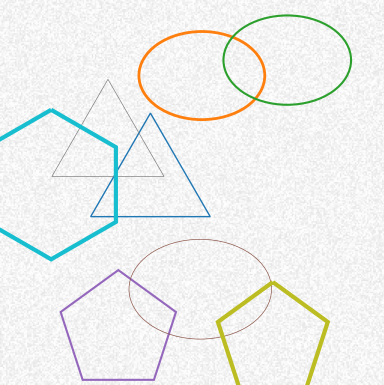[{"shape": "triangle", "thickness": 1, "radius": 0.9, "center": [0.391, 0.527]}, {"shape": "oval", "thickness": 2, "radius": 0.82, "center": [0.524, 0.804]}, {"shape": "oval", "thickness": 1.5, "radius": 0.83, "center": [0.746, 0.844]}, {"shape": "pentagon", "thickness": 1.5, "radius": 0.79, "center": [0.307, 0.141]}, {"shape": "oval", "thickness": 0.5, "radius": 0.93, "center": [0.52, 0.249]}, {"shape": "triangle", "thickness": 0.5, "radius": 0.84, "center": [0.28, 0.626]}, {"shape": "pentagon", "thickness": 3, "radius": 0.75, "center": [0.709, 0.117]}, {"shape": "hexagon", "thickness": 3, "radius": 0.97, "center": [0.133, 0.521]}]